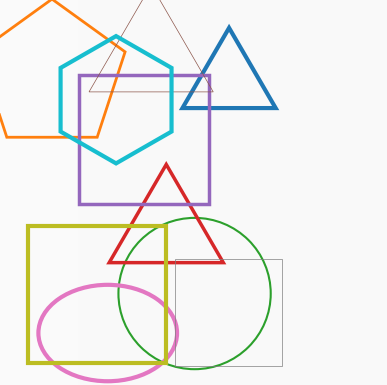[{"shape": "triangle", "thickness": 3, "radius": 0.69, "center": [0.591, 0.789]}, {"shape": "pentagon", "thickness": 2, "radius": 0.99, "center": [0.134, 0.804]}, {"shape": "circle", "thickness": 1.5, "radius": 0.98, "center": [0.502, 0.238]}, {"shape": "triangle", "thickness": 2.5, "radius": 0.85, "center": [0.429, 0.403]}, {"shape": "square", "thickness": 2.5, "radius": 0.84, "center": [0.371, 0.638]}, {"shape": "triangle", "thickness": 0.5, "radius": 0.93, "center": [0.39, 0.854]}, {"shape": "oval", "thickness": 3, "radius": 0.89, "center": [0.278, 0.135]}, {"shape": "square", "thickness": 0.5, "radius": 0.69, "center": [0.589, 0.188]}, {"shape": "square", "thickness": 3, "radius": 0.89, "center": [0.25, 0.235]}, {"shape": "hexagon", "thickness": 3, "radius": 0.83, "center": [0.3, 0.741]}]